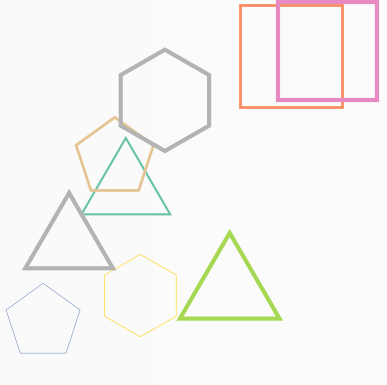[{"shape": "triangle", "thickness": 1.5, "radius": 0.66, "center": [0.325, 0.509]}, {"shape": "square", "thickness": 2, "radius": 0.66, "center": [0.751, 0.855]}, {"shape": "pentagon", "thickness": 0.5, "radius": 0.5, "center": [0.111, 0.164]}, {"shape": "square", "thickness": 3, "radius": 0.64, "center": [0.846, 0.868]}, {"shape": "triangle", "thickness": 3, "radius": 0.74, "center": [0.593, 0.247]}, {"shape": "hexagon", "thickness": 0.5, "radius": 0.53, "center": [0.362, 0.232]}, {"shape": "pentagon", "thickness": 2, "radius": 0.52, "center": [0.296, 0.59]}, {"shape": "triangle", "thickness": 3, "radius": 0.65, "center": [0.178, 0.368]}, {"shape": "hexagon", "thickness": 3, "radius": 0.66, "center": [0.426, 0.739]}]